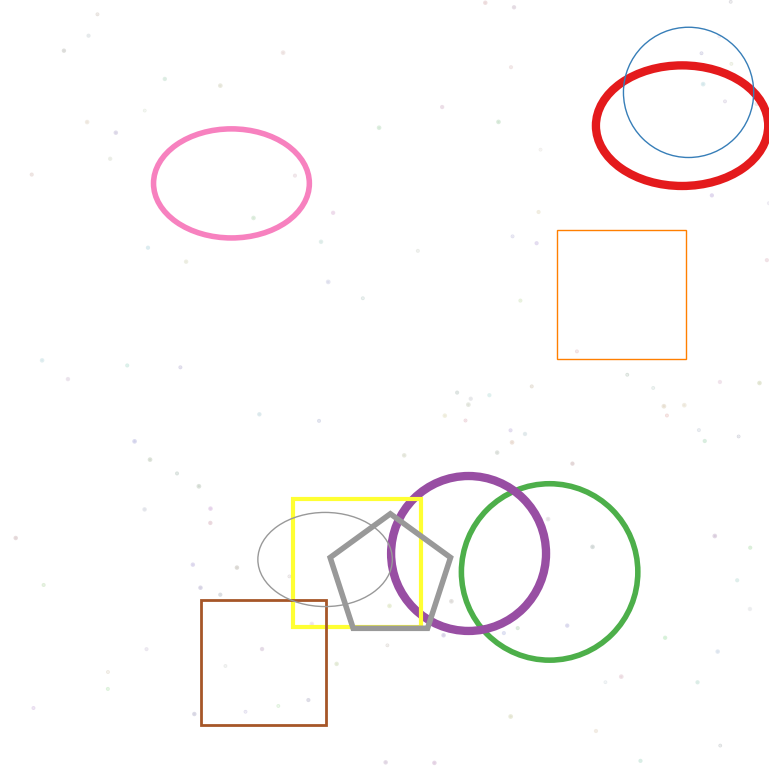[{"shape": "oval", "thickness": 3, "radius": 0.56, "center": [0.886, 0.837]}, {"shape": "circle", "thickness": 0.5, "radius": 0.42, "center": [0.894, 0.88]}, {"shape": "circle", "thickness": 2, "radius": 0.57, "center": [0.714, 0.257]}, {"shape": "circle", "thickness": 3, "radius": 0.5, "center": [0.609, 0.281]}, {"shape": "square", "thickness": 0.5, "radius": 0.42, "center": [0.807, 0.618]}, {"shape": "square", "thickness": 1.5, "radius": 0.42, "center": [0.464, 0.268]}, {"shape": "square", "thickness": 1, "radius": 0.41, "center": [0.342, 0.139]}, {"shape": "oval", "thickness": 2, "radius": 0.51, "center": [0.301, 0.762]}, {"shape": "oval", "thickness": 0.5, "radius": 0.44, "center": [0.422, 0.273]}, {"shape": "pentagon", "thickness": 2, "radius": 0.41, "center": [0.507, 0.251]}]